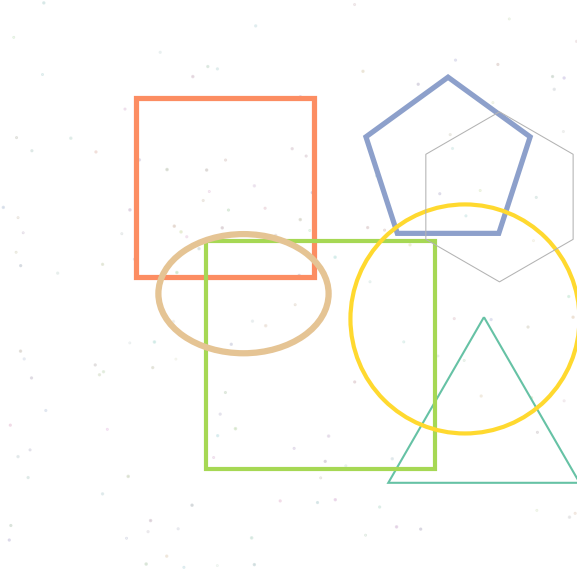[{"shape": "triangle", "thickness": 1, "radius": 0.96, "center": [0.838, 0.259]}, {"shape": "square", "thickness": 2.5, "radius": 0.77, "center": [0.39, 0.674]}, {"shape": "pentagon", "thickness": 2.5, "radius": 0.75, "center": [0.776, 0.716]}, {"shape": "square", "thickness": 2, "radius": 0.99, "center": [0.555, 0.384]}, {"shape": "circle", "thickness": 2, "radius": 0.99, "center": [0.805, 0.447]}, {"shape": "oval", "thickness": 3, "radius": 0.74, "center": [0.422, 0.491]}, {"shape": "hexagon", "thickness": 0.5, "radius": 0.74, "center": [0.865, 0.658]}]